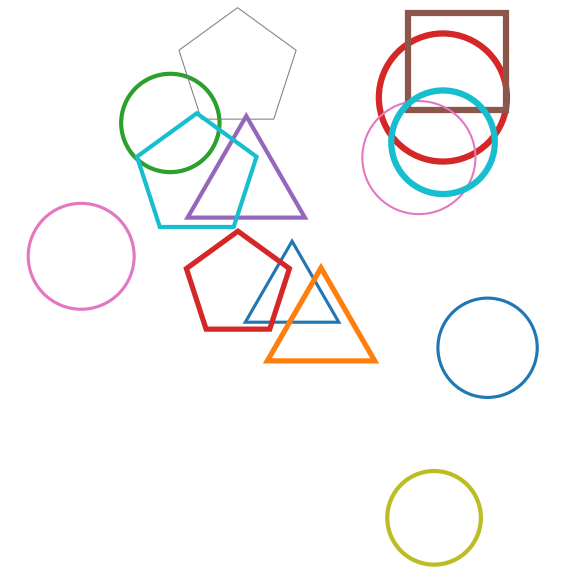[{"shape": "circle", "thickness": 1.5, "radius": 0.43, "center": [0.844, 0.397]}, {"shape": "triangle", "thickness": 1.5, "radius": 0.47, "center": [0.506, 0.488]}, {"shape": "triangle", "thickness": 2.5, "radius": 0.54, "center": [0.556, 0.428]}, {"shape": "circle", "thickness": 2, "radius": 0.43, "center": [0.295, 0.786]}, {"shape": "pentagon", "thickness": 2.5, "radius": 0.47, "center": [0.412, 0.505]}, {"shape": "circle", "thickness": 3, "radius": 0.55, "center": [0.767, 0.83]}, {"shape": "triangle", "thickness": 2, "radius": 0.59, "center": [0.426, 0.681]}, {"shape": "square", "thickness": 3, "radius": 0.42, "center": [0.792, 0.893]}, {"shape": "circle", "thickness": 1.5, "radius": 0.46, "center": [0.141, 0.555]}, {"shape": "circle", "thickness": 1, "radius": 0.49, "center": [0.725, 0.726]}, {"shape": "pentagon", "thickness": 0.5, "radius": 0.53, "center": [0.411, 0.879]}, {"shape": "circle", "thickness": 2, "radius": 0.41, "center": [0.752, 0.102]}, {"shape": "circle", "thickness": 3, "radius": 0.45, "center": [0.767, 0.753]}, {"shape": "pentagon", "thickness": 2, "radius": 0.54, "center": [0.341, 0.694]}]